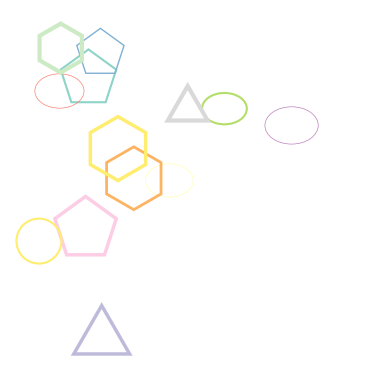[{"shape": "pentagon", "thickness": 1.5, "radius": 0.38, "center": [0.23, 0.796]}, {"shape": "oval", "thickness": 0.5, "radius": 0.31, "center": [0.44, 0.531]}, {"shape": "triangle", "thickness": 2.5, "radius": 0.42, "center": [0.264, 0.122]}, {"shape": "oval", "thickness": 0.5, "radius": 0.32, "center": [0.154, 0.764]}, {"shape": "pentagon", "thickness": 1, "radius": 0.32, "center": [0.261, 0.862]}, {"shape": "hexagon", "thickness": 2, "radius": 0.41, "center": [0.348, 0.537]}, {"shape": "oval", "thickness": 1.5, "radius": 0.29, "center": [0.583, 0.718]}, {"shape": "pentagon", "thickness": 2.5, "radius": 0.42, "center": [0.222, 0.406]}, {"shape": "triangle", "thickness": 3, "radius": 0.3, "center": [0.488, 0.717]}, {"shape": "oval", "thickness": 0.5, "radius": 0.35, "center": [0.757, 0.674]}, {"shape": "hexagon", "thickness": 3, "radius": 0.32, "center": [0.158, 0.875]}, {"shape": "hexagon", "thickness": 2.5, "radius": 0.41, "center": [0.306, 0.614]}, {"shape": "circle", "thickness": 1.5, "radius": 0.29, "center": [0.101, 0.374]}]